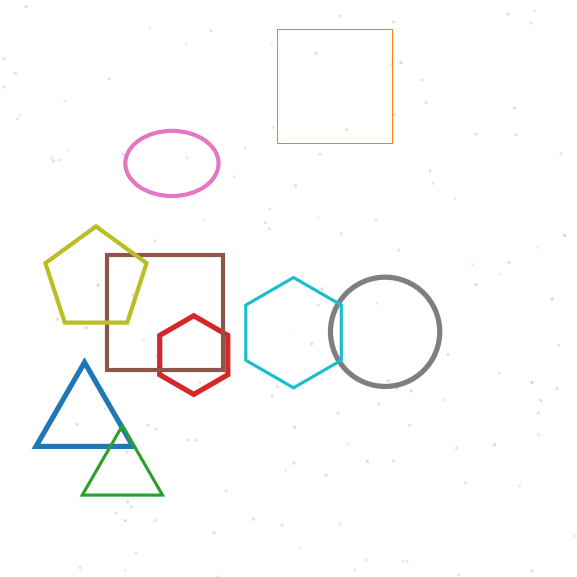[{"shape": "triangle", "thickness": 2.5, "radius": 0.49, "center": [0.146, 0.275]}, {"shape": "square", "thickness": 0.5, "radius": 0.49, "center": [0.579, 0.85]}, {"shape": "triangle", "thickness": 1.5, "radius": 0.4, "center": [0.212, 0.182]}, {"shape": "hexagon", "thickness": 2.5, "radius": 0.34, "center": [0.336, 0.384]}, {"shape": "square", "thickness": 2, "radius": 0.5, "center": [0.286, 0.458]}, {"shape": "oval", "thickness": 2, "radius": 0.4, "center": [0.298, 0.716]}, {"shape": "circle", "thickness": 2.5, "radius": 0.47, "center": [0.667, 0.425]}, {"shape": "pentagon", "thickness": 2, "radius": 0.46, "center": [0.166, 0.515]}, {"shape": "hexagon", "thickness": 1.5, "radius": 0.48, "center": [0.508, 0.423]}]